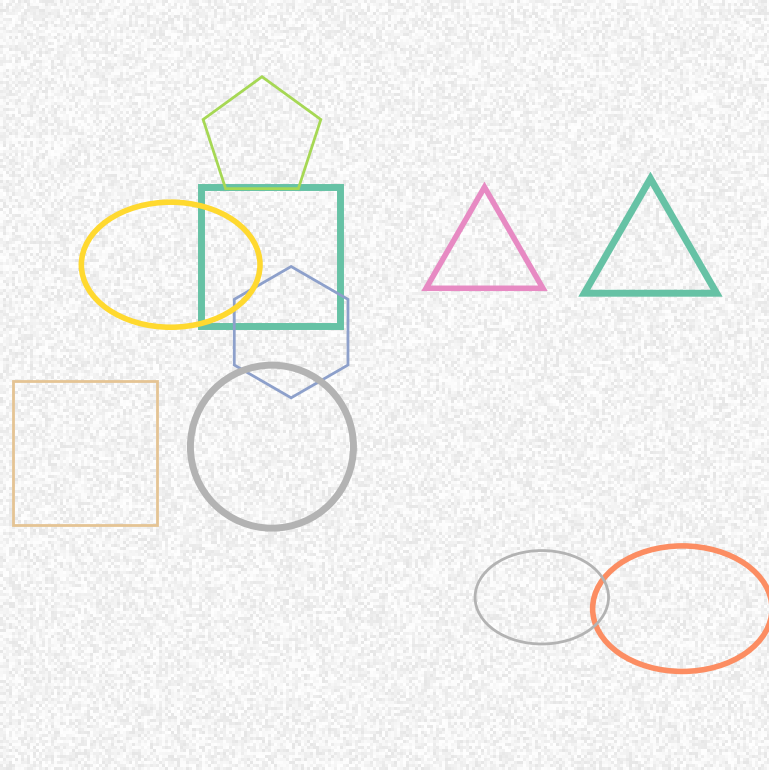[{"shape": "square", "thickness": 2.5, "radius": 0.45, "center": [0.351, 0.667]}, {"shape": "triangle", "thickness": 2.5, "radius": 0.5, "center": [0.845, 0.669]}, {"shape": "oval", "thickness": 2, "radius": 0.58, "center": [0.886, 0.21]}, {"shape": "hexagon", "thickness": 1, "radius": 0.43, "center": [0.378, 0.569]}, {"shape": "triangle", "thickness": 2, "radius": 0.44, "center": [0.629, 0.669]}, {"shape": "pentagon", "thickness": 1, "radius": 0.4, "center": [0.34, 0.82]}, {"shape": "oval", "thickness": 2, "radius": 0.58, "center": [0.222, 0.656]}, {"shape": "square", "thickness": 1, "radius": 0.47, "center": [0.11, 0.412]}, {"shape": "oval", "thickness": 1, "radius": 0.43, "center": [0.704, 0.224]}, {"shape": "circle", "thickness": 2.5, "radius": 0.53, "center": [0.353, 0.42]}]